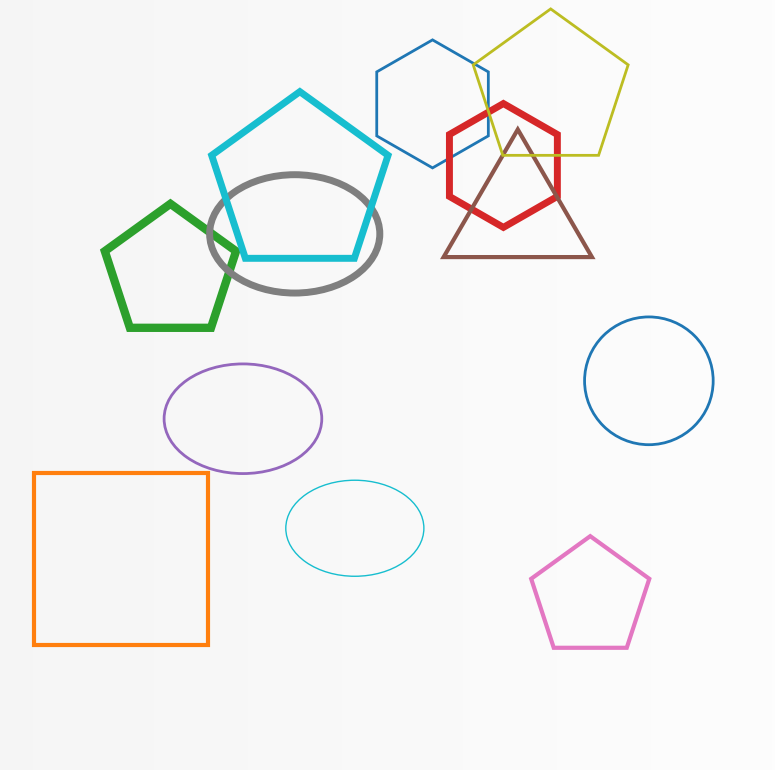[{"shape": "hexagon", "thickness": 1, "radius": 0.42, "center": [0.558, 0.865]}, {"shape": "circle", "thickness": 1, "radius": 0.41, "center": [0.837, 0.505]}, {"shape": "square", "thickness": 1.5, "radius": 0.56, "center": [0.156, 0.274]}, {"shape": "pentagon", "thickness": 3, "radius": 0.45, "center": [0.22, 0.646]}, {"shape": "hexagon", "thickness": 2.5, "radius": 0.4, "center": [0.65, 0.785]}, {"shape": "oval", "thickness": 1, "radius": 0.51, "center": [0.313, 0.456]}, {"shape": "triangle", "thickness": 1.5, "radius": 0.55, "center": [0.668, 0.721]}, {"shape": "pentagon", "thickness": 1.5, "radius": 0.4, "center": [0.762, 0.224]}, {"shape": "oval", "thickness": 2.5, "radius": 0.55, "center": [0.38, 0.696]}, {"shape": "pentagon", "thickness": 1, "radius": 0.53, "center": [0.711, 0.883]}, {"shape": "pentagon", "thickness": 2.5, "radius": 0.6, "center": [0.387, 0.761]}, {"shape": "oval", "thickness": 0.5, "radius": 0.45, "center": [0.458, 0.314]}]